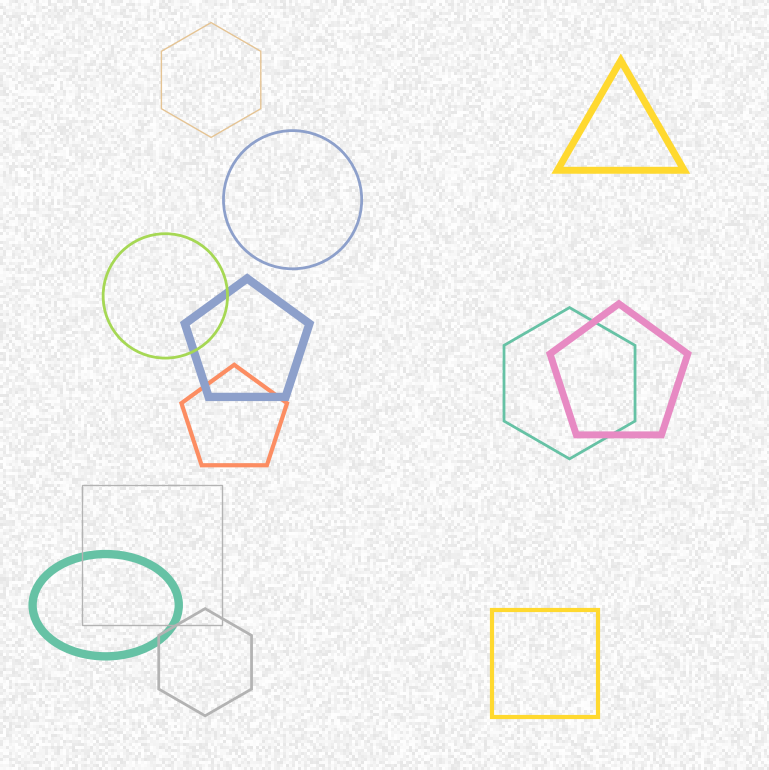[{"shape": "hexagon", "thickness": 1, "radius": 0.49, "center": [0.74, 0.502]}, {"shape": "oval", "thickness": 3, "radius": 0.47, "center": [0.137, 0.214]}, {"shape": "pentagon", "thickness": 1.5, "radius": 0.36, "center": [0.304, 0.454]}, {"shape": "pentagon", "thickness": 3, "radius": 0.43, "center": [0.321, 0.553]}, {"shape": "circle", "thickness": 1, "radius": 0.45, "center": [0.38, 0.741]}, {"shape": "pentagon", "thickness": 2.5, "radius": 0.47, "center": [0.804, 0.511]}, {"shape": "circle", "thickness": 1, "radius": 0.4, "center": [0.215, 0.616]}, {"shape": "triangle", "thickness": 2.5, "radius": 0.48, "center": [0.806, 0.826]}, {"shape": "square", "thickness": 1.5, "radius": 0.34, "center": [0.708, 0.138]}, {"shape": "hexagon", "thickness": 0.5, "radius": 0.37, "center": [0.274, 0.896]}, {"shape": "square", "thickness": 0.5, "radius": 0.45, "center": [0.198, 0.279]}, {"shape": "hexagon", "thickness": 1, "radius": 0.35, "center": [0.266, 0.14]}]